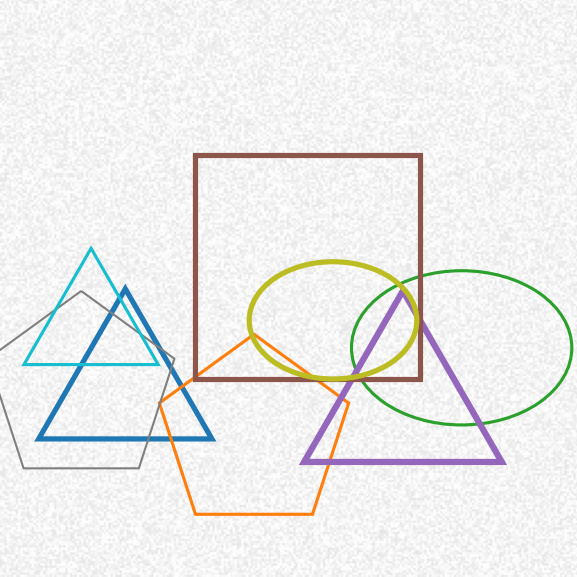[{"shape": "triangle", "thickness": 2.5, "radius": 0.87, "center": [0.217, 0.326]}, {"shape": "pentagon", "thickness": 1.5, "radius": 0.86, "center": [0.44, 0.248]}, {"shape": "oval", "thickness": 1.5, "radius": 0.95, "center": [0.799, 0.397]}, {"shape": "triangle", "thickness": 3, "radius": 0.99, "center": [0.698, 0.298]}, {"shape": "square", "thickness": 2.5, "radius": 0.97, "center": [0.532, 0.537]}, {"shape": "pentagon", "thickness": 1, "radius": 0.85, "center": [0.141, 0.326]}, {"shape": "oval", "thickness": 2.5, "radius": 0.73, "center": [0.577, 0.444]}, {"shape": "triangle", "thickness": 1.5, "radius": 0.67, "center": [0.158, 0.435]}]